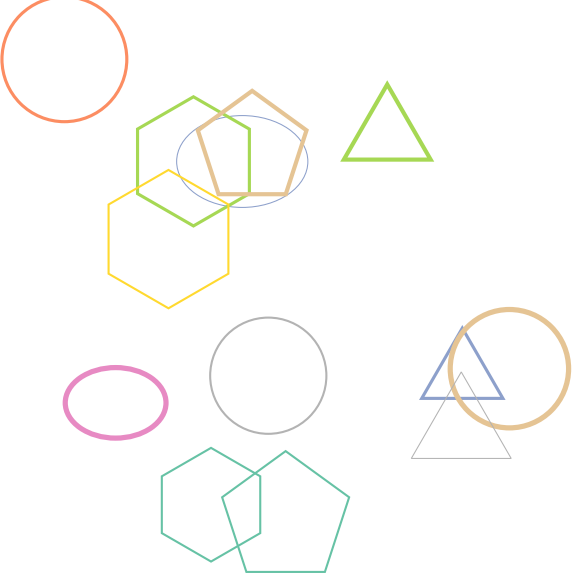[{"shape": "hexagon", "thickness": 1, "radius": 0.49, "center": [0.365, 0.125]}, {"shape": "pentagon", "thickness": 1, "radius": 0.58, "center": [0.495, 0.102]}, {"shape": "circle", "thickness": 1.5, "radius": 0.54, "center": [0.111, 0.897]}, {"shape": "oval", "thickness": 0.5, "radius": 0.57, "center": [0.419, 0.719]}, {"shape": "triangle", "thickness": 1.5, "radius": 0.41, "center": [0.801, 0.35]}, {"shape": "oval", "thickness": 2.5, "radius": 0.44, "center": [0.2, 0.302]}, {"shape": "triangle", "thickness": 2, "radius": 0.43, "center": [0.671, 0.766]}, {"shape": "hexagon", "thickness": 1.5, "radius": 0.56, "center": [0.335, 0.72]}, {"shape": "hexagon", "thickness": 1, "radius": 0.6, "center": [0.292, 0.585]}, {"shape": "circle", "thickness": 2.5, "radius": 0.51, "center": [0.882, 0.361]}, {"shape": "pentagon", "thickness": 2, "radius": 0.49, "center": [0.437, 0.743]}, {"shape": "triangle", "thickness": 0.5, "radius": 0.5, "center": [0.799, 0.255]}, {"shape": "circle", "thickness": 1, "radius": 0.5, "center": [0.465, 0.349]}]